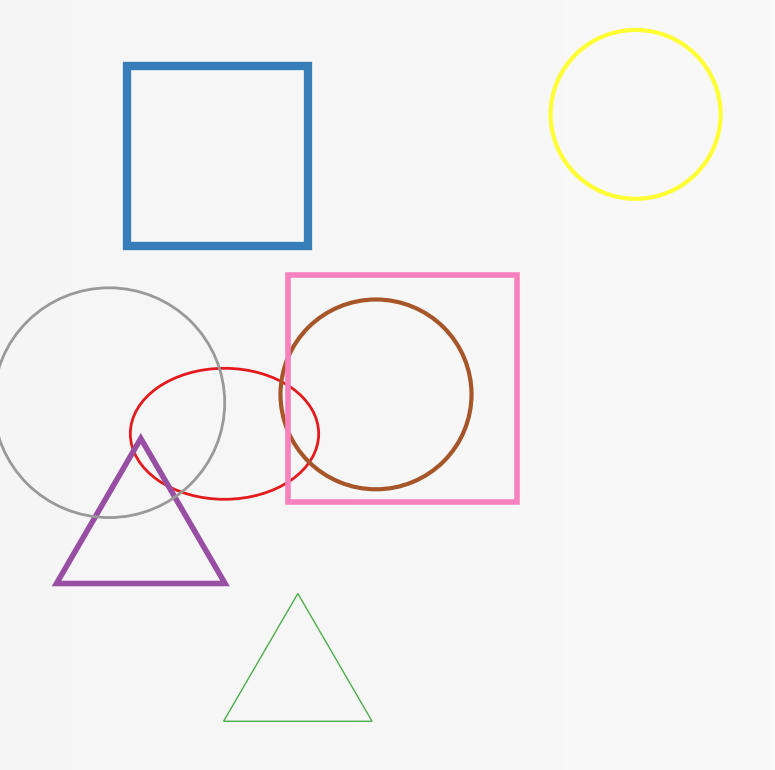[{"shape": "oval", "thickness": 1, "radius": 0.61, "center": [0.29, 0.437]}, {"shape": "square", "thickness": 3, "radius": 0.58, "center": [0.281, 0.798]}, {"shape": "triangle", "thickness": 0.5, "radius": 0.55, "center": [0.384, 0.119]}, {"shape": "triangle", "thickness": 2, "radius": 0.63, "center": [0.182, 0.305]}, {"shape": "circle", "thickness": 1.5, "radius": 0.55, "center": [0.82, 0.851]}, {"shape": "circle", "thickness": 1.5, "radius": 0.62, "center": [0.485, 0.488]}, {"shape": "square", "thickness": 2, "radius": 0.74, "center": [0.519, 0.496]}, {"shape": "circle", "thickness": 1, "radius": 0.75, "center": [0.141, 0.477]}]